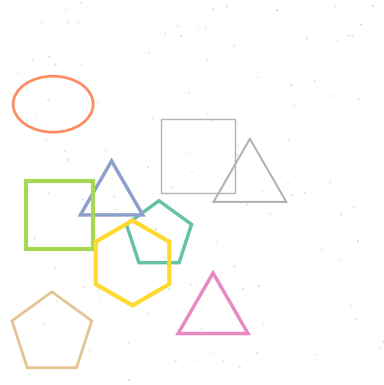[{"shape": "pentagon", "thickness": 2.5, "radius": 0.44, "center": [0.413, 0.39]}, {"shape": "oval", "thickness": 2, "radius": 0.52, "center": [0.138, 0.729]}, {"shape": "triangle", "thickness": 2.5, "radius": 0.47, "center": [0.29, 0.489]}, {"shape": "triangle", "thickness": 2.5, "radius": 0.52, "center": [0.553, 0.186]}, {"shape": "square", "thickness": 3, "radius": 0.44, "center": [0.155, 0.442]}, {"shape": "hexagon", "thickness": 3, "radius": 0.55, "center": [0.344, 0.317]}, {"shape": "pentagon", "thickness": 2, "radius": 0.54, "center": [0.135, 0.133]}, {"shape": "triangle", "thickness": 1.5, "radius": 0.55, "center": [0.649, 0.53]}, {"shape": "square", "thickness": 1, "radius": 0.48, "center": [0.515, 0.595]}]